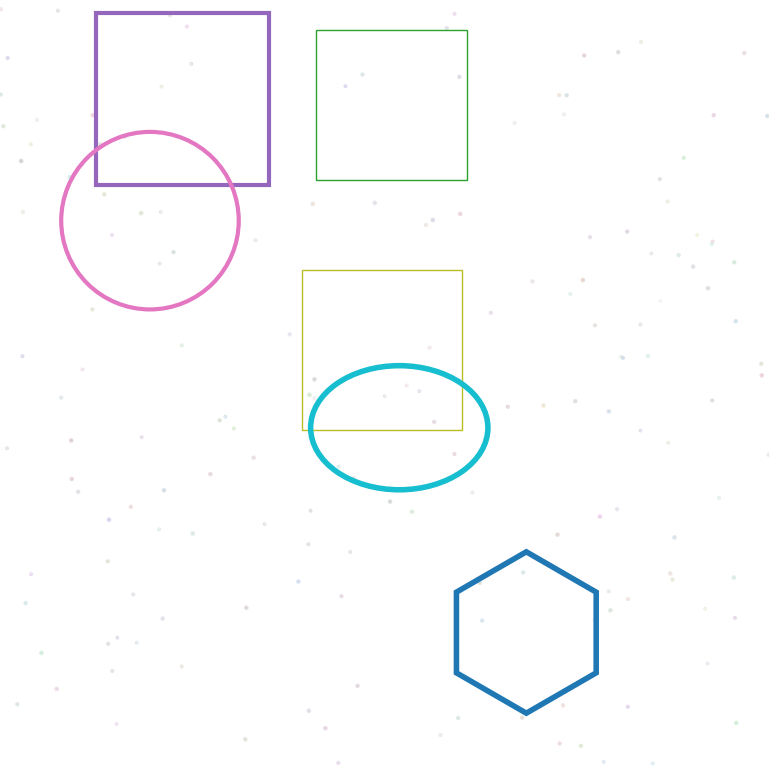[{"shape": "hexagon", "thickness": 2, "radius": 0.52, "center": [0.684, 0.179]}, {"shape": "square", "thickness": 0.5, "radius": 0.49, "center": [0.509, 0.864]}, {"shape": "square", "thickness": 1.5, "radius": 0.56, "center": [0.237, 0.871]}, {"shape": "circle", "thickness": 1.5, "radius": 0.58, "center": [0.195, 0.713]}, {"shape": "square", "thickness": 0.5, "radius": 0.52, "center": [0.497, 0.545]}, {"shape": "oval", "thickness": 2, "radius": 0.58, "center": [0.519, 0.445]}]